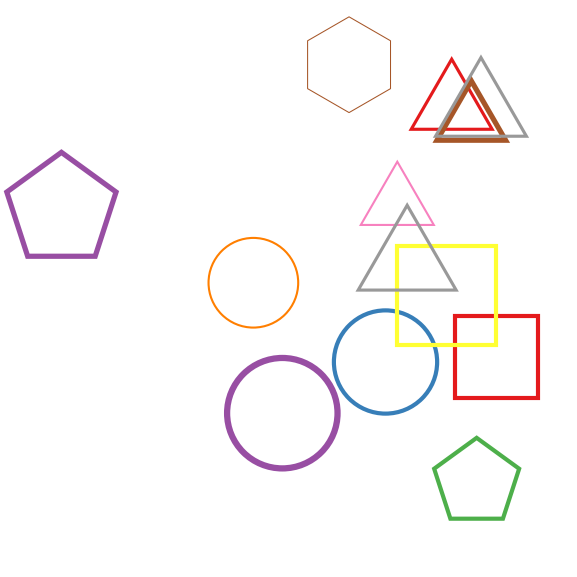[{"shape": "square", "thickness": 2, "radius": 0.36, "center": [0.86, 0.381]}, {"shape": "triangle", "thickness": 1.5, "radius": 0.4, "center": [0.782, 0.816]}, {"shape": "circle", "thickness": 2, "radius": 0.45, "center": [0.668, 0.372]}, {"shape": "pentagon", "thickness": 2, "radius": 0.39, "center": [0.825, 0.164]}, {"shape": "circle", "thickness": 3, "radius": 0.48, "center": [0.489, 0.284]}, {"shape": "pentagon", "thickness": 2.5, "radius": 0.5, "center": [0.106, 0.636]}, {"shape": "circle", "thickness": 1, "radius": 0.39, "center": [0.439, 0.51]}, {"shape": "square", "thickness": 2, "radius": 0.43, "center": [0.773, 0.487]}, {"shape": "triangle", "thickness": 2.5, "radius": 0.34, "center": [0.816, 0.791]}, {"shape": "hexagon", "thickness": 0.5, "radius": 0.41, "center": [0.604, 0.887]}, {"shape": "triangle", "thickness": 1, "radius": 0.36, "center": [0.688, 0.646]}, {"shape": "triangle", "thickness": 1.5, "radius": 0.45, "center": [0.833, 0.809]}, {"shape": "triangle", "thickness": 1.5, "radius": 0.49, "center": [0.705, 0.546]}]